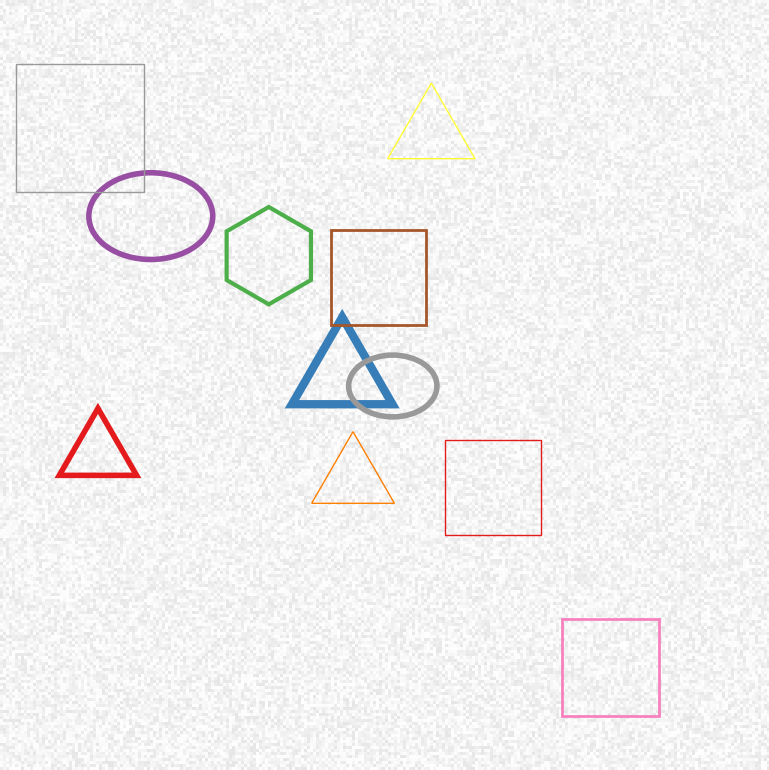[{"shape": "square", "thickness": 0.5, "radius": 0.31, "center": [0.64, 0.367]}, {"shape": "triangle", "thickness": 2, "radius": 0.29, "center": [0.127, 0.412]}, {"shape": "triangle", "thickness": 3, "radius": 0.38, "center": [0.444, 0.513]}, {"shape": "hexagon", "thickness": 1.5, "radius": 0.32, "center": [0.349, 0.668]}, {"shape": "oval", "thickness": 2, "radius": 0.4, "center": [0.196, 0.719]}, {"shape": "triangle", "thickness": 0.5, "radius": 0.31, "center": [0.458, 0.377]}, {"shape": "triangle", "thickness": 0.5, "radius": 0.33, "center": [0.56, 0.827]}, {"shape": "square", "thickness": 1, "radius": 0.31, "center": [0.492, 0.64]}, {"shape": "square", "thickness": 1, "radius": 0.31, "center": [0.793, 0.133]}, {"shape": "square", "thickness": 0.5, "radius": 0.42, "center": [0.104, 0.834]}, {"shape": "oval", "thickness": 2, "radius": 0.29, "center": [0.51, 0.499]}]